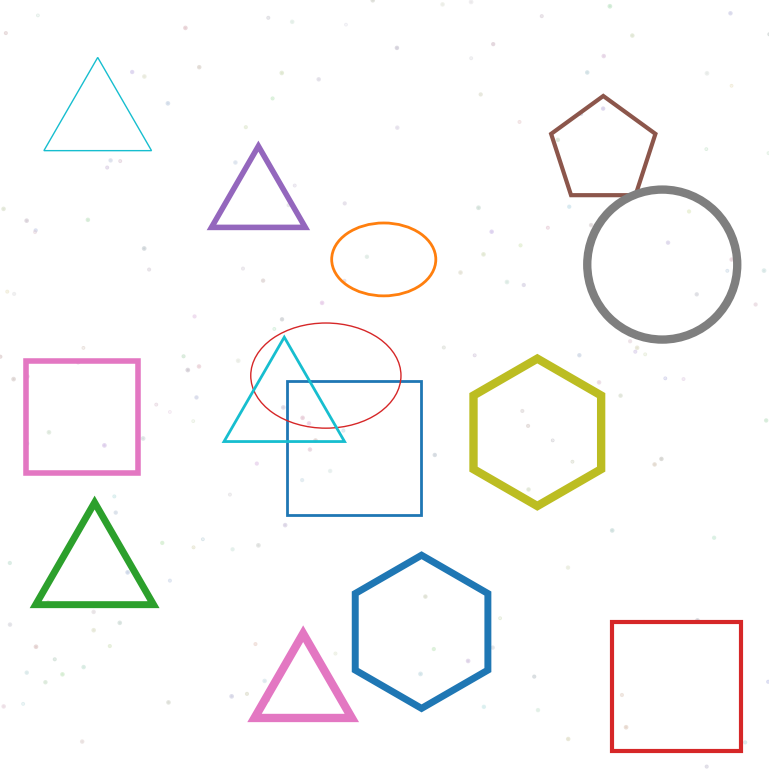[{"shape": "square", "thickness": 1, "radius": 0.43, "center": [0.46, 0.418]}, {"shape": "hexagon", "thickness": 2.5, "radius": 0.5, "center": [0.547, 0.179]}, {"shape": "oval", "thickness": 1, "radius": 0.34, "center": [0.498, 0.663]}, {"shape": "triangle", "thickness": 2.5, "radius": 0.44, "center": [0.123, 0.259]}, {"shape": "oval", "thickness": 0.5, "radius": 0.49, "center": [0.423, 0.512]}, {"shape": "square", "thickness": 1.5, "radius": 0.42, "center": [0.878, 0.109]}, {"shape": "triangle", "thickness": 2, "radius": 0.35, "center": [0.336, 0.74]}, {"shape": "pentagon", "thickness": 1.5, "radius": 0.36, "center": [0.783, 0.804]}, {"shape": "square", "thickness": 2, "radius": 0.36, "center": [0.106, 0.459]}, {"shape": "triangle", "thickness": 3, "radius": 0.36, "center": [0.394, 0.104]}, {"shape": "circle", "thickness": 3, "radius": 0.49, "center": [0.86, 0.656]}, {"shape": "hexagon", "thickness": 3, "radius": 0.48, "center": [0.698, 0.439]}, {"shape": "triangle", "thickness": 0.5, "radius": 0.4, "center": [0.127, 0.845]}, {"shape": "triangle", "thickness": 1, "radius": 0.45, "center": [0.369, 0.472]}]